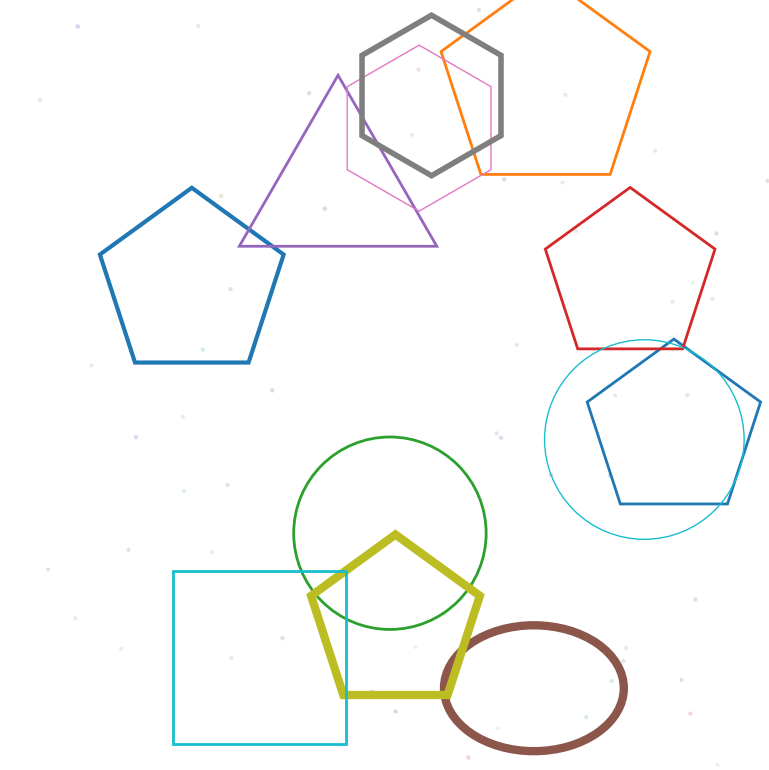[{"shape": "pentagon", "thickness": 1, "radius": 0.59, "center": [0.875, 0.441]}, {"shape": "pentagon", "thickness": 1.5, "radius": 0.63, "center": [0.249, 0.631]}, {"shape": "pentagon", "thickness": 1, "radius": 0.71, "center": [0.709, 0.889]}, {"shape": "circle", "thickness": 1, "radius": 0.62, "center": [0.506, 0.307]}, {"shape": "pentagon", "thickness": 1, "radius": 0.58, "center": [0.818, 0.641]}, {"shape": "triangle", "thickness": 1, "radius": 0.74, "center": [0.439, 0.754]}, {"shape": "oval", "thickness": 3, "radius": 0.58, "center": [0.693, 0.106]}, {"shape": "hexagon", "thickness": 0.5, "radius": 0.54, "center": [0.544, 0.834]}, {"shape": "hexagon", "thickness": 2, "radius": 0.52, "center": [0.56, 0.876]}, {"shape": "pentagon", "thickness": 3, "radius": 0.58, "center": [0.514, 0.191]}, {"shape": "circle", "thickness": 0.5, "radius": 0.65, "center": [0.837, 0.429]}, {"shape": "square", "thickness": 1, "radius": 0.56, "center": [0.337, 0.146]}]